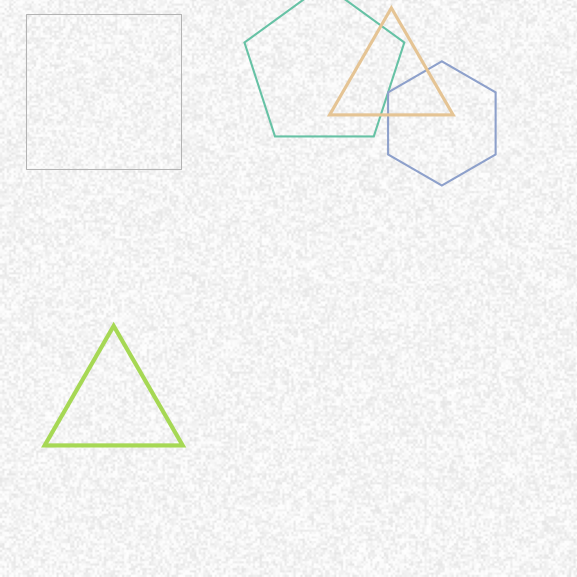[{"shape": "pentagon", "thickness": 1, "radius": 0.73, "center": [0.562, 0.881]}, {"shape": "hexagon", "thickness": 1, "radius": 0.54, "center": [0.765, 0.785]}, {"shape": "triangle", "thickness": 2, "radius": 0.69, "center": [0.197, 0.297]}, {"shape": "triangle", "thickness": 1.5, "radius": 0.62, "center": [0.678, 0.862]}, {"shape": "square", "thickness": 0.5, "radius": 0.67, "center": [0.18, 0.841]}]